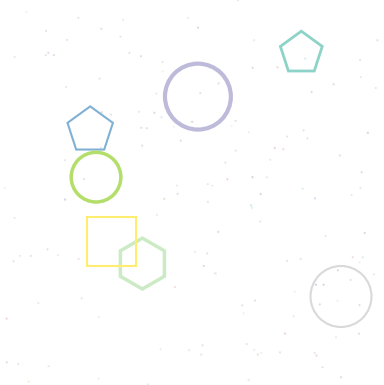[{"shape": "pentagon", "thickness": 2, "radius": 0.29, "center": [0.783, 0.862]}, {"shape": "circle", "thickness": 3, "radius": 0.43, "center": [0.514, 0.749]}, {"shape": "pentagon", "thickness": 1.5, "radius": 0.31, "center": [0.234, 0.662]}, {"shape": "circle", "thickness": 2.5, "radius": 0.32, "center": [0.249, 0.54]}, {"shape": "circle", "thickness": 1.5, "radius": 0.4, "center": [0.886, 0.23]}, {"shape": "hexagon", "thickness": 2.5, "radius": 0.33, "center": [0.37, 0.315]}, {"shape": "square", "thickness": 1.5, "radius": 0.32, "center": [0.29, 0.374]}]